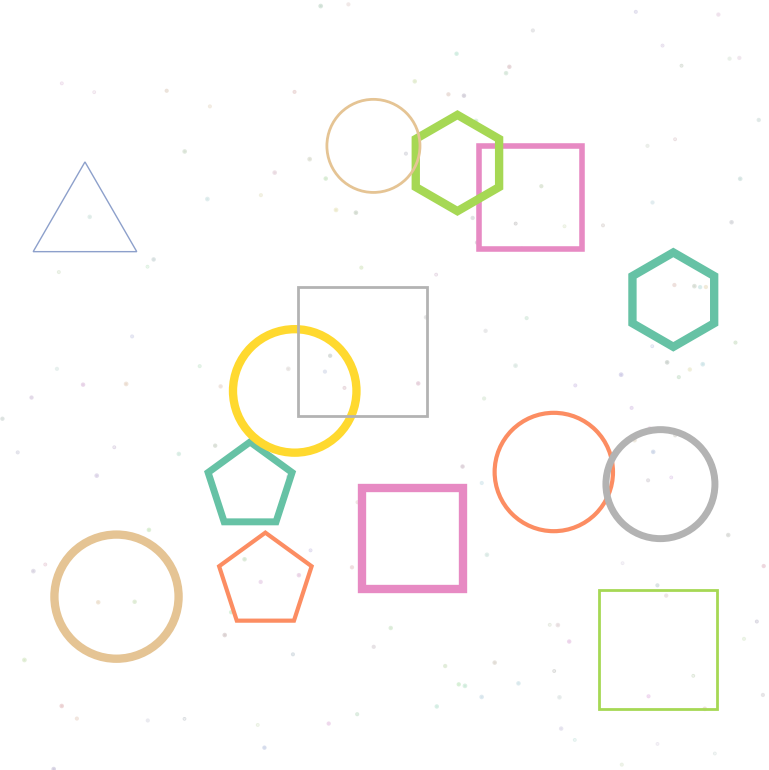[{"shape": "hexagon", "thickness": 3, "radius": 0.31, "center": [0.874, 0.611]}, {"shape": "pentagon", "thickness": 2.5, "radius": 0.29, "center": [0.325, 0.369]}, {"shape": "circle", "thickness": 1.5, "radius": 0.38, "center": [0.719, 0.387]}, {"shape": "pentagon", "thickness": 1.5, "radius": 0.32, "center": [0.345, 0.245]}, {"shape": "triangle", "thickness": 0.5, "radius": 0.39, "center": [0.11, 0.712]}, {"shape": "square", "thickness": 2, "radius": 0.33, "center": [0.689, 0.744]}, {"shape": "square", "thickness": 3, "radius": 0.33, "center": [0.535, 0.301]}, {"shape": "hexagon", "thickness": 3, "radius": 0.31, "center": [0.594, 0.788]}, {"shape": "square", "thickness": 1, "radius": 0.39, "center": [0.854, 0.157]}, {"shape": "circle", "thickness": 3, "radius": 0.4, "center": [0.383, 0.492]}, {"shape": "circle", "thickness": 1, "radius": 0.3, "center": [0.485, 0.811]}, {"shape": "circle", "thickness": 3, "radius": 0.4, "center": [0.151, 0.225]}, {"shape": "square", "thickness": 1, "radius": 0.42, "center": [0.471, 0.544]}, {"shape": "circle", "thickness": 2.5, "radius": 0.35, "center": [0.858, 0.371]}]